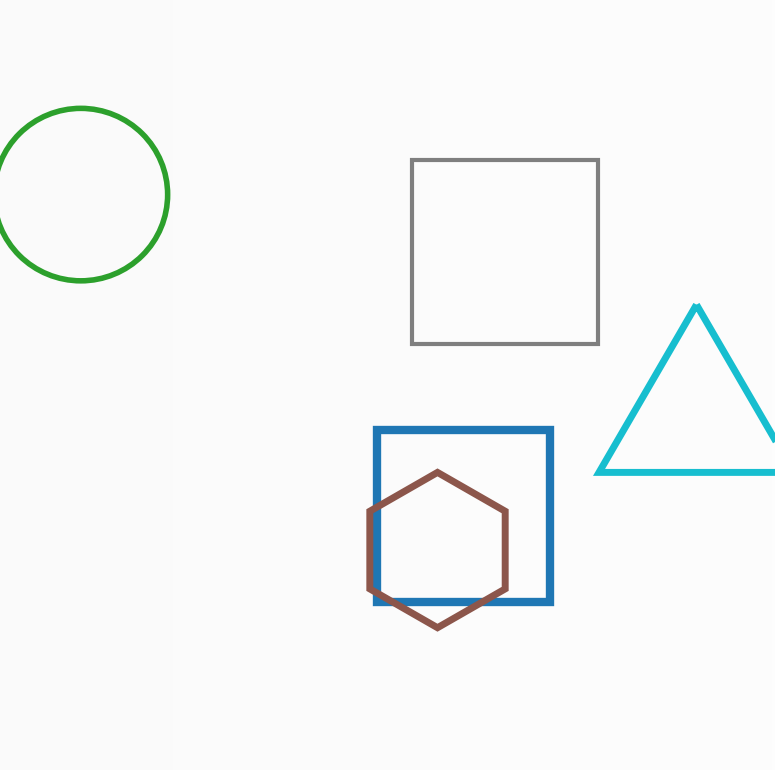[{"shape": "square", "thickness": 3, "radius": 0.56, "center": [0.598, 0.33]}, {"shape": "circle", "thickness": 2, "radius": 0.56, "center": [0.104, 0.747]}, {"shape": "hexagon", "thickness": 2.5, "radius": 0.5, "center": [0.565, 0.286]}, {"shape": "square", "thickness": 1.5, "radius": 0.6, "center": [0.652, 0.673]}, {"shape": "triangle", "thickness": 2.5, "radius": 0.73, "center": [0.899, 0.459]}]